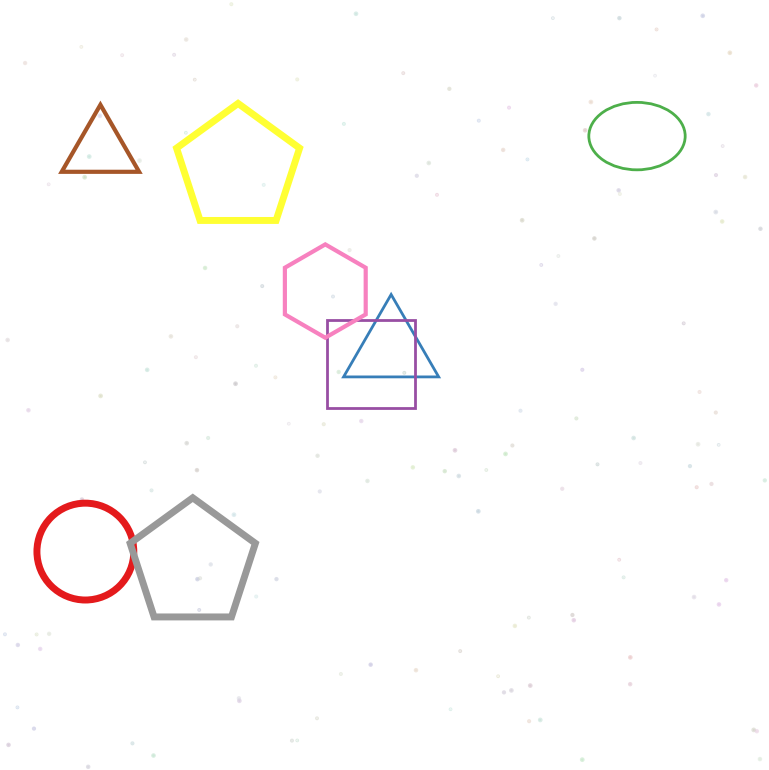[{"shape": "circle", "thickness": 2.5, "radius": 0.31, "center": [0.111, 0.284]}, {"shape": "triangle", "thickness": 1, "radius": 0.36, "center": [0.508, 0.546]}, {"shape": "oval", "thickness": 1, "radius": 0.31, "center": [0.827, 0.823]}, {"shape": "square", "thickness": 1, "radius": 0.29, "center": [0.482, 0.527]}, {"shape": "pentagon", "thickness": 2.5, "radius": 0.42, "center": [0.309, 0.782]}, {"shape": "triangle", "thickness": 1.5, "radius": 0.29, "center": [0.13, 0.806]}, {"shape": "hexagon", "thickness": 1.5, "radius": 0.3, "center": [0.422, 0.622]}, {"shape": "pentagon", "thickness": 2.5, "radius": 0.43, "center": [0.25, 0.268]}]